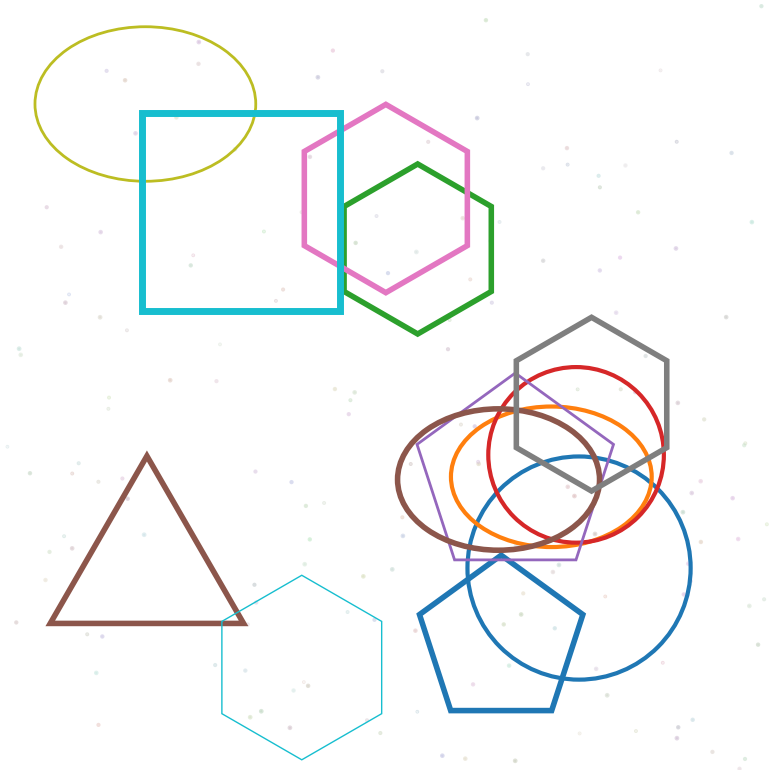[{"shape": "circle", "thickness": 1.5, "radius": 0.72, "center": [0.752, 0.262]}, {"shape": "pentagon", "thickness": 2, "radius": 0.56, "center": [0.651, 0.167]}, {"shape": "oval", "thickness": 1.5, "radius": 0.65, "center": [0.716, 0.381]}, {"shape": "hexagon", "thickness": 2, "radius": 0.55, "center": [0.542, 0.677]}, {"shape": "circle", "thickness": 1.5, "radius": 0.57, "center": [0.748, 0.409]}, {"shape": "pentagon", "thickness": 1, "radius": 0.67, "center": [0.669, 0.381]}, {"shape": "triangle", "thickness": 2, "radius": 0.72, "center": [0.191, 0.263]}, {"shape": "oval", "thickness": 2, "radius": 0.66, "center": [0.647, 0.377]}, {"shape": "hexagon", "thickness": 2, "radius": 0.61, "center": [0.501, 0.742]}, {"shape": "hexagon", "thickness": 2, "radius": 0.56, "center": [0.768, 0.475]}, {"shape": "oval", "thickness": 1, "radius": 0.72, "center": [0.189, 0.865]}, {"shape": "hexagon", "thickness": 0.5, "radius": 0.6, "center": [0.392, 0.133]}, {"shape": "square", "thickness": 2.5, "radius": 0.64, "center": [0.314, 0.724]}]